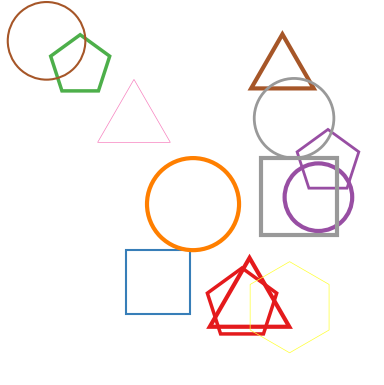[{"shape": "triangle", "thickness": 3, "radius": 0.6, "center": [0.648, 0.211]}, {"shape": "pentagon", "thickness": 2.5, "radius": 0.47, "center": [0.629, 0.209]}, {"shape": "square", "thickness": 1.5, "radius": 0.41, "center": [0.411, 0.268]}, {"shape": "pentagon", "thickness": 2.5, "radius": 0.4, "center": [0.208, 0.829]}, {"shape": "pentagon", "thickness": 2, "radius": 0.42, "center": [0.852, 0.579]}, {"shape": "circle", "thickness": 3, "radius": 0.44, "center": [0.827, 0.488]}, {"shape": "circle", "thickness": 3, "radius": 0.6, "center": [0.501, 0.47]}, {"shape": "hexagon", "thickness": 0.5, "radius": 0.59, "center": [0.752, 0.202]}, {"shape": "circle", "thickness": 1.5, "radius": 0.5, "center": [0.121, 0.894]}, {"shape": "triangle", "thickness": 3, "radius": 0.47, "center": [0.734, 0.817]}, {"shape": "triangle", "thickness": 0.5, "radius": 0.55, "center": [0.348, 0.685]}, {"shape": "square", "thickness": 3, "radius": 0.49, "center": [0.777, 0.49]}, {"shape": "circle", "thickness": 2, "radius": 0.52, "center": [0.764, 0.693]}]